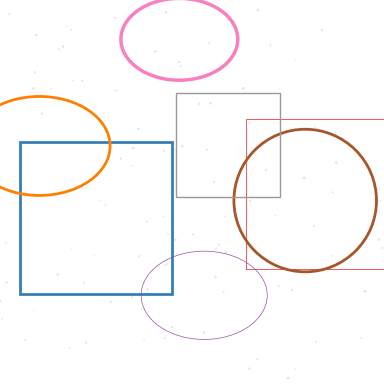[{"shape": "square", "thickness": 0.5, "radius": 0.98, "center": [0.835, 0.497]}, {"shape": "square", "thickness": 2, "radius": 0.99, "center": [0.249, 0.433]}, {"shape": "oval", "thickness": 0.5, "radius": 0.82, "center": [0.53, 0.233]}, {"shape": "oval", "thickness": 2, "radius": 0.92, "center": [0.102, 0.621]}, {"shape": "circle", "thickness": 2, "radius": 0.93, "center": [0.793, 0.479]}, {"shape": "oval", "thickness": 2.5, "radius": 0.76, "center": [0.466, 0.898]}, {"shape": "square", "thickness": 1, "radius": 0.68, "center": [0.592, 0.624]}]